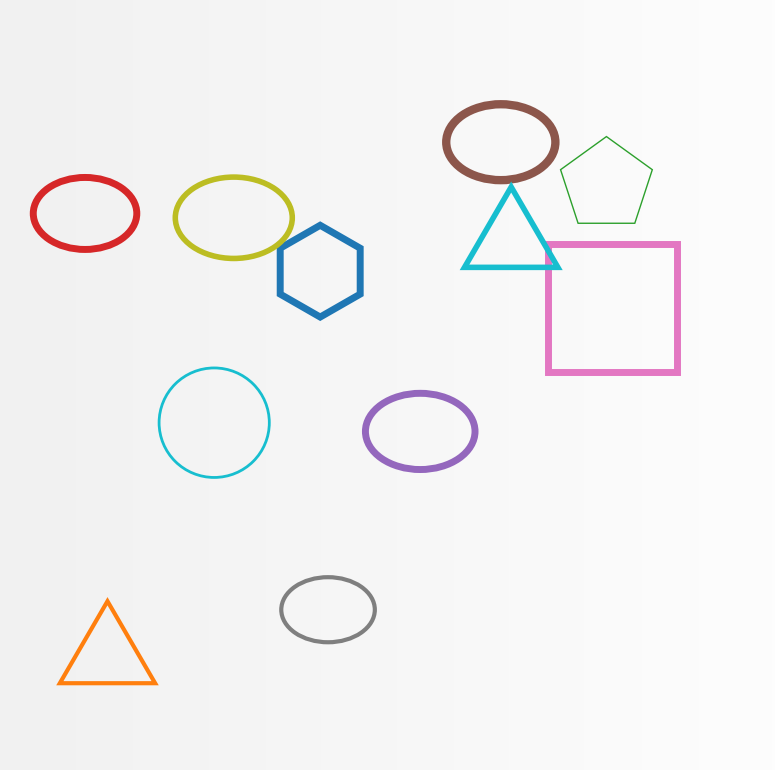[{"shape": "hexagon", "thickness": 2.5, "radius": 0.3, "center": [0.413, 0.648]}, {"shape": "triangle", "thickness": 1.5, "radius": 0.35, "center": [0.139, 0.148]}, {"shape": "pentagon", "thickness": 0.5, "radius": 0.31, "center": [0.783, 0.76]}, {"shape": "oval", "thickness": 2.5, "radius": 0.33, "center": [0.11, 0.723]}, {"shape": "oval", "thickness": 2.5, "radius": 0.35, "center": [0.542, 0.44]}, {"shape": "oval", "thickness": 3, "radius": 0.35, "center": [0.646, 0.815]}, {"shape": "square", "thickness": 2.5, "radius": 0.42, "center": [0.79, 0.6]}, {"shape": "oval", "thickness": 1.5, "radius": 0.3, "center": [0.423, 0.208]}, {"shape": "oval", "thickness": 2, "radius": 0.38, "center": [0.302, 0.717]}, {"shape": "triangle", "thickness": 2, "radius": 0.35, "center": [0.66, 0.688]}, {"shape": "circle", "thickness": 1, "radius": 0.36, "center": [0.276, 0.451]}]